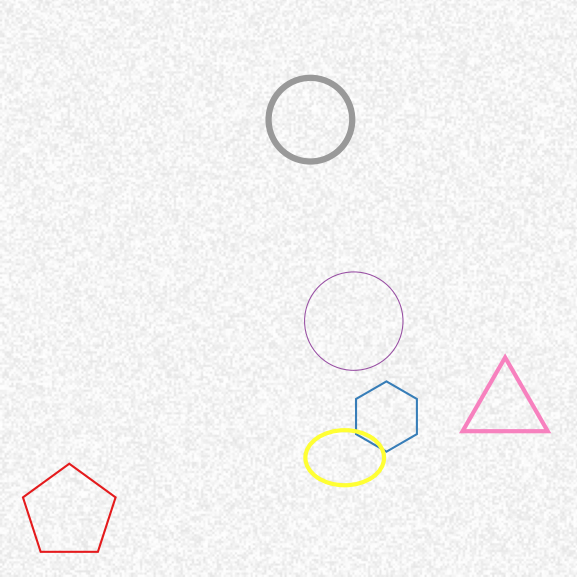[{"shape": "pentagon", "thickness": 1, "radius": 0.42, "center": [0.12, 0.112]}, {"shape": "hexagon", "thickness": 1, "radius": 0.3, "center": [0.669, 0.278]}, {"shape": "circle", "thickness": 0.5, "radius": 0.43, "center": [0.613, 0.443]}, {"shape": "oval", "thickness": 2, "radius": 0.34, "center": [0.597, 0.207]}, {"shape": "triangle", "thickness": 2, "radius": 0.43, "center": [0.875, 0.295]}, {"shape": "circle", "thickness": 3, "radius": 0.36, "center": [0.538, 0.792]}]